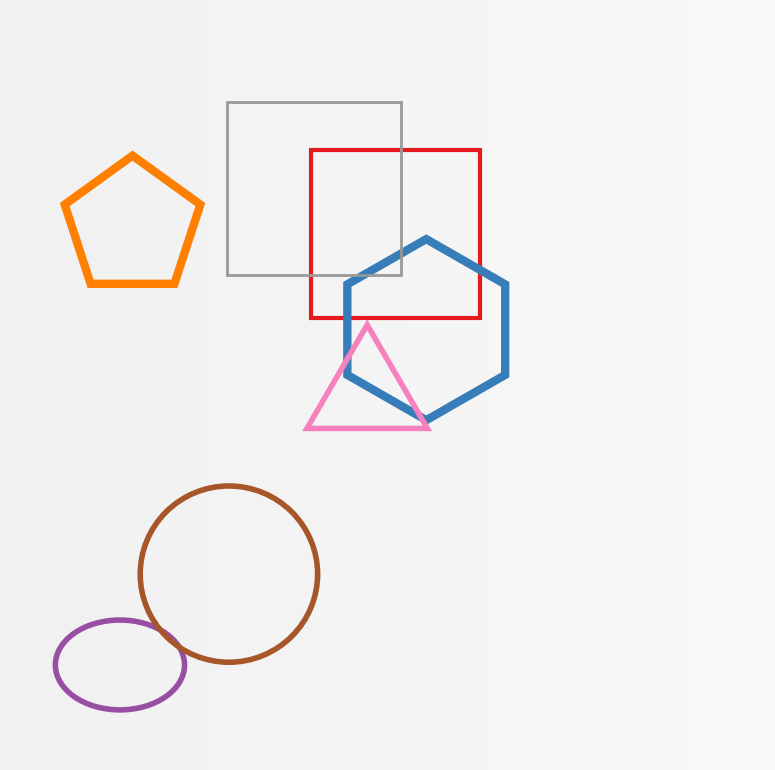[{"shape": "square", "thickness": 1.5, "radius": 0.55, "center": [0.51, 0.696]}, {"shape": "hexagon", "thickness": 3, "radius": 0.59, "center": [0.55, 0.572]}, {"shape": "oval", "thickness": 2, "radius": 0.42, "center": [0.155, 0.136]}, {"shape": "pentagon", "thickness": 3, "radius": 0.46, "center": [0.171, 0.706]}, {"shape": "circle", "thickness": 2, "radius": 0.57, "center": [0.295, 0.254]}, {"shape": "triangle", "thickness": 2, "radius": 0.45, "center": [0.474, 0.488]}, {"shape": "square", "thickness": 1, "radius": 0.56, "center": [0.405, 0.755]}]